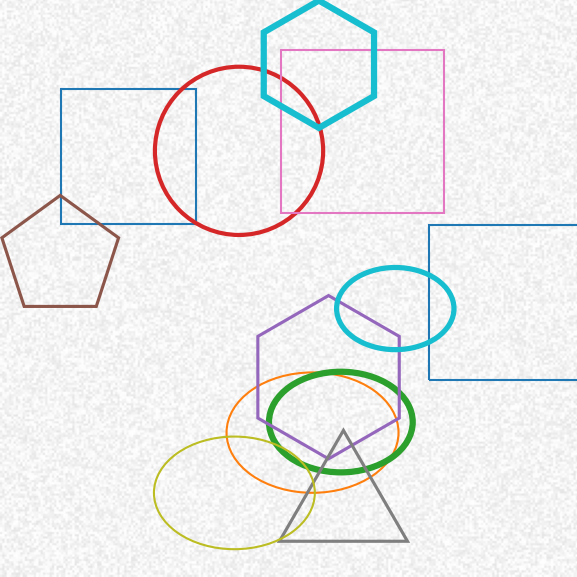[{"shape": "square", "thickness": 1, "radius": 0.58, "center": [0.223, 0.729]}, {"shape": "square", "thickness": 1, "radius": 0.67, "center": [0.877, 0.476]}, {"shape": "oval", "thickness": 1, "radius": 0.74, "center": [0.541, 0.25]}, {"shape": "oval", "thickness": 3, "radius": 0.62, "center": [0.59, 0.268]}, {"shape": "circle", "thickness": 2, "radius": 0.73, "center": [0.414, 0.738]}, {"shape": "hexagon", "thickness": 1.5, "radius": 0.71, "center": [0.569, 0.346]}, {"shape": "pentagon", "thickness": 1.5, "radius": 0.53, "center": [0.104, 0.554]}, {"shape": "square", "thickness": 1, "radius": 0.7, "center": [0.628, 0.772]}, {"shape": "triangle", "thickness": 1.5, "radius": 0.64, "center": [0.595, 0.126]}, {"shape": "oval", "thickness": 1, "radius": 0.7, "center": [0.406, 0.146]}, {"shape": "oval", "thickness": 2.5, "radius": 0.51, "center": [0.684, 0.465]}, {"shape": "hexagon", "thickness": 3, "radius": 0.55, "center": [0.552, 0.888]}]